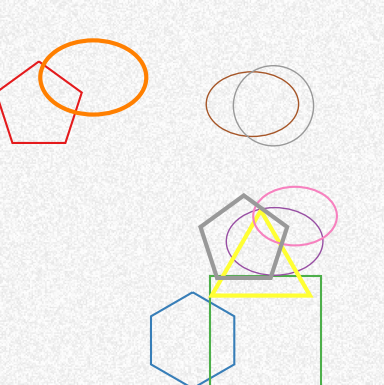[{"shape": "pentagon", "thickness": 1.5, "radius": 0.59, "center": [0.101, 0.723]}, {"shape": "hexagon", "thickness": 1.5, "radius": 0.62, "center": [0.5, 0.116]}, {"shape": "square", "thickness": 1.5, "radius": 0.72, "center": [0.689, 0.139]}, {"shape": "oval", "thickness": 1, "radius": 0.63, "center": [0.713, 0.373]}, {"shape": "oval", "thickness": 3, "radius": 0.69, "center": [0.242, 0.799]}, {"shape": "triangle", "thickness": 3, "radius": 0.74, "center": [0.678, 0.306]}, {"shape": "oval", "thickness": 1, "radius": 0.6, "center": [0.656, 0.73]}, {"shape": "oval", "thickness": 1.5, "radius": 0.54, "center": [0.766, 0.439]}, {"shape": "pentagon", "thickness": 3, "radius": 0.59, "center": [0.633, 0.374]}, {"shape": "circle", "thickness": 1, "radius": 0.52, "center": [0.71, 0.725]}]